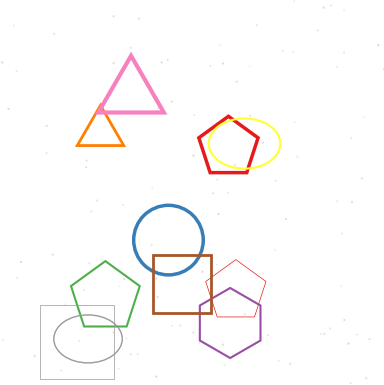[{"shape": "pentagon", "thickness": 2.5, "radius": 0.4, "center": [0.593, 0.617]}, {"shape": "pentagon", "thickness": 0.5, "radius": 0.41, "center": [0.613, 0.243]}, {"shape": "circle", "thickness": 2.5, "radius": 0.45, "center": [0.438, 0.376]}, {"shape": "pentagon", "thickness": 1.5, "radius": 0.47, "center": [0.274, 0.228]}, {"shape": "hexagon", "thickness": 1.5, "radius": 0.45, "center": [0.598, 0.161]}, {"shape": "triangle", "thickness": 2, "radius": 0.35, "center": [0.261, 0.657]}, {"shape": "oval", "thickness": 1.5, "radius": 0.47, "center": [0.635, 0.627]}, {"shape": "square", "thickness": 2, "radius": 0.38, "center": [0.473, 0.263]}, {"shape": "triangle", "thickness": 3, "radius": 0.49, "center": [0.34, 0.757]}, {"shape": "square", "thickness": 0.5, "radius": 0.48, "center": [0.2, 0.112]}, {"shape": "oval", "thickness": 1, "radius": 0.44, "center": [0.229, 0.12]}]